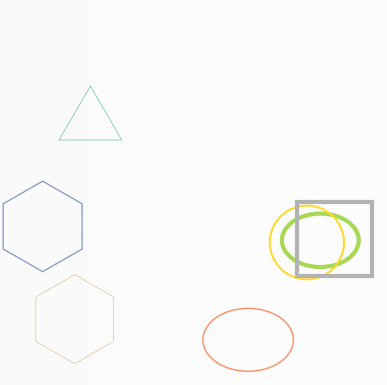[{"shape": "triangle", "thickness": 0.5, "radius": 0.47, "center": [0.233, 0.683]}, {"shape": "oval", "thickness": 1, "radius": 0.58, "center": [0.64, 0.117]}, {"shape": "hexagon", "thickness": 1, "radius": 0.59, "center": [0.11, 0.412]}, {"shape": "oval", "thickness": 3, "radius": 0.5, "center": [0.827, 0.376]}, {"shape": "circle", "thickness": 1.5, "radius": 0.48, "center": [0.792, 0.37]}, {"shape": "hexagon", "thickness": 0.5, "radius": 0.58, "center": [0.193, 0.171]}, {"shape": "square", "thickness": 3, "radius": 0.48, "center": [0.862, 0.379]}]